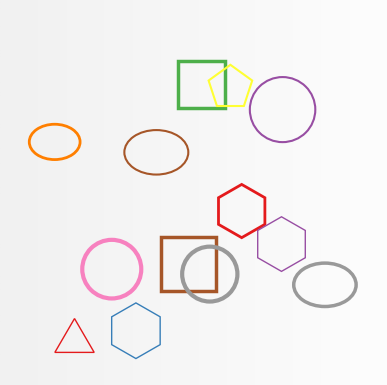[{"shape": "hexagon", "thickness": 2, "radius": 0.35, "center": [0.624, 0.452]}, {"shape": "triangle", "thickness": 1, "radius": 0.29, "center": [0.192, 0.114]}, {"shape": "hexagon", "thickness": 1, "radius": 0.36, "center": [0.351, 0.141]}, {"shape": "square", "thickness": 2.5, "radius": 0.31, "center": [0.52, 0.78]}, {"shape": "circle", "thickness": 1.5, "radius": 0.42, "center": [0.729, 0.715]}, {"shape": "hexagon", "thickness": 1, "radius": 0.35, "center": [0.726, 0.366]}, {"shape": "oval", "thickness": 2, "radius": 0.33, "center": [0.141, 0.631]}, {"shape": "pentagon", "thickness": 1.5, "radius": 0.3, "center": [0.595, 0.773]}, {"shape": "oval", "thickness": 1.5, "radius": 0.41, "center": [0.403, 0.604]}, {"shape": "square", "thickness": 2.5, "radius": 0.35, "center": [0.486, 0.314]}, {"shape": "circle", "thickness": 3, "radius": 0.38, "center": [0.288, 0.301]}, {"shape": "oval", "thickness": 2.5, "radius": 0.4, "center": [0.839, 0.26]}, {"shape": "circle", "thickness": 3, "radius": 0.36, "center": [0.541, 0.288]}]